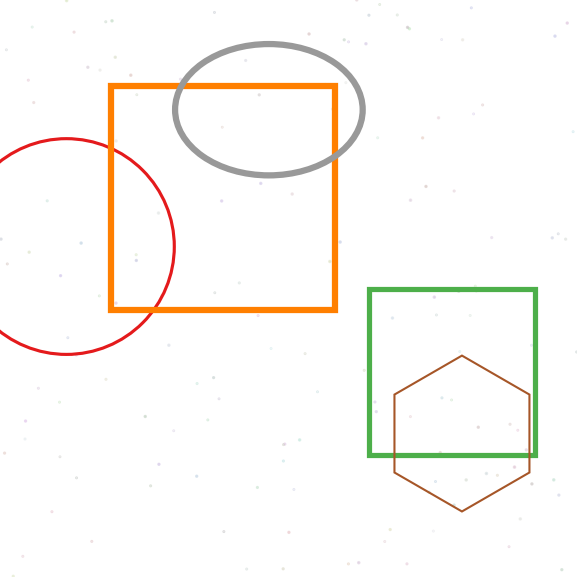[{"shape": "circle", "thickness": 1.5, "radius": 0.93, "center": [0.115, 0.572]}, {"shape": "square", "thickness": 2.5, "radius": 0.72, "center": [0.782, 0.356]}, {"shape": "square", "thickness": 3, "radius": 0.97, "center": [0.387, 0.657]}, {"shape": "hexagon", "thickness": 1, "radius": 0.67, "center": [0.8, 0.248]}, {"shape": "oval", "thickness": 3, "radius": 0.81, "center": [0.466, 0.809]}]